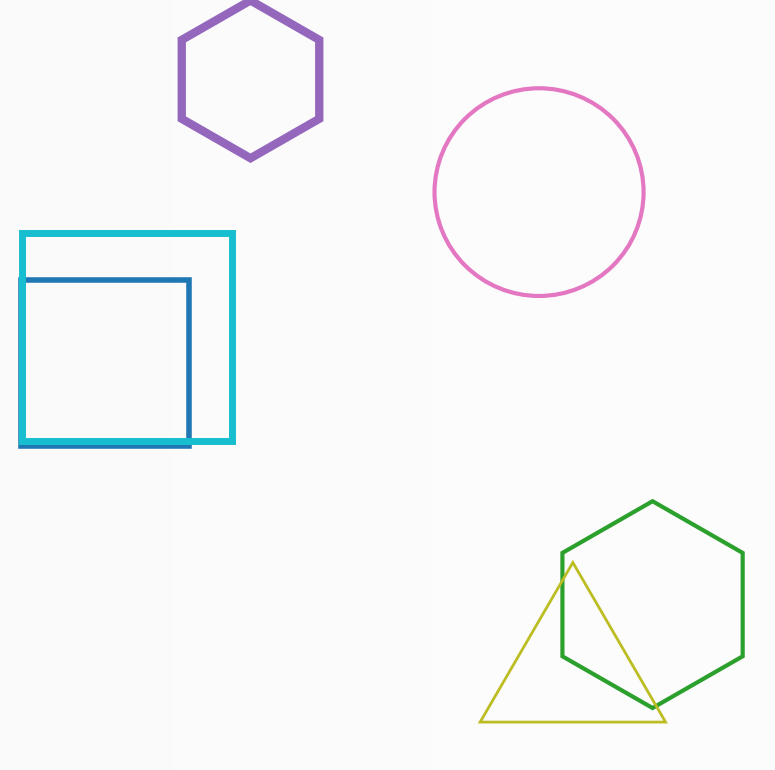[{"shape": "square", "thickness": 2, "radius": 0.54, "center": [0.135, 0.529]}, {"shape": "hexagon", "thickness": 1.5, "radius": 0.67, "center": [0.842, 0.215]}, {"shape": "hexagon", "thickness": 3, "radius": 0.51, "center": [0.323, 0.897]}, {"shape": "circle", "thickness": 1.5, "radius": 0.67, "center": [0.696, 0.75]}, {"shape": "triangle", "thickness": 1, "radius": 0.69, "center": [0.739, 0.131]}, {"shape": "square", "thickness": 2.5, "radius": 0.68, "center": [0.164, 0.562]}]